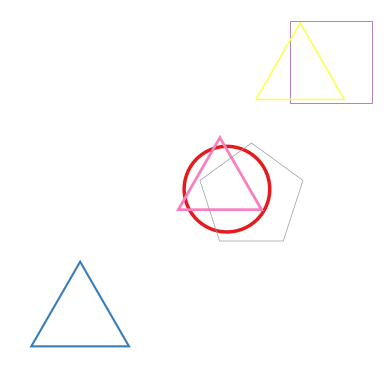[{"shape": "circle", "thickness": 2.5, "radius": 0.56, "center": [0.589, 0.509]}, {"shape": "triangle", "thickness": 1.5, "radius": 0.73, "center": [0.208, 0.174]}, {"shape": "square", "thickness": 0.5, "radius": 0.53, "center": [0.86, 0.84]}, {"shape": "triangle", "thickness": 1, "radius": 0.66, "center": [0.78, 0.808]}, {"shape": "triangle", "thickness": 2, "radius": 0.62, "center": [0.571, 0.518]}, {"shape": "pentagon", "thickness": 0.5, "radius": 0.7, "center": [0.653, 0.488]}]